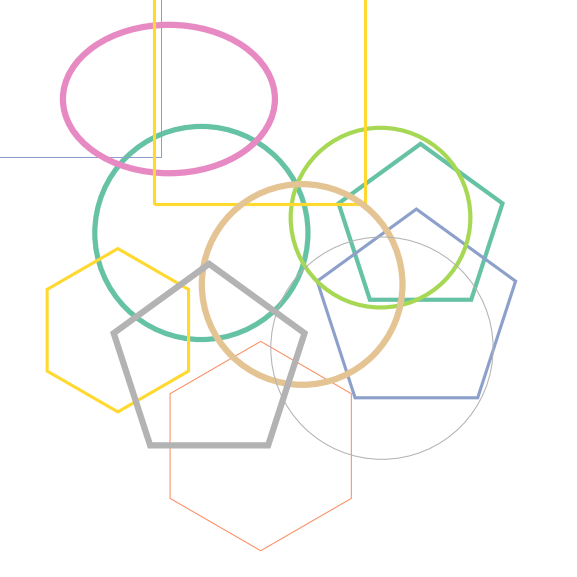[{"shape": "circle", "thickness": 2.5, "radius": 0.92, "center": [0.349, 0.596]}, {"shape": "pentagon", "thickness": 2, "radius": 0.75, "center": [0.728, 0.601]}, {"shape": "hexagon", "thickness": 0.5, "radius": 0.91, "center": [0.451, 0.227]}, {"shape": "square", "thickness": 0.5, "radius": 0.73, "center": [0.135, 0.873]}, {"shape": "pentagon", "thickness": 1.5, "radius": 0.9, "center": [0.721, 0.456]}, {"shape": "oval", "thickness": 3, "radius": 0.92, "center": [0.292, 0.828]}, {"shape": "circle", "thickness": 2, "radius": 0.78, "center": [0.659, 0.622]}, {"shape": "square", "thickness": 1.5, "radius": 0.91, "center": [0.449, 0.828]}, {"shape": "hexagon", "thickness": 1.5, "radius": 0.71, "center": [0.204, 0.427]}, {"shape": "circle", "thickness": 3, "radius": 0.87, "center": [0.523, 0.507]}, {"shape": "circle", "thickness": 0.5, "radius": 0.96, "center": [0.661, 0.396]}, {"shape": "pentagon", "thickness": 3, "radius": 0.87, "center": [0.362, 0.368]}]